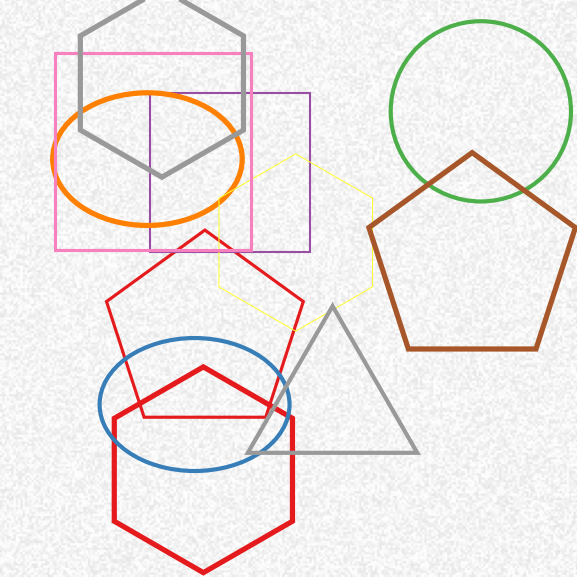[{"shape": "hexagon", "thickness": 2.5, "radius": 0.89, "center": [0.352, 0.186]}, {"shape": "pentagon", "thickness": 1.5, "radius": 0.9, "center": [0.355, 0.422]}, {"shape": "oval", "thickness": 2, "radius": 0.82, "center": [0.337, 0.299]}, {"shape": "circle", "thickness": 2, "radius": 0.78, "center": [0.833, 0.806]}, {"shape": "square", "thickness": 1, "radius": 0.69, "center": [0.399, 0.7]}, {"shape": "oval", "thickness": 2.5, "radius": 0.82, "center": [0.255, 0.724]}, {"shape": "hexagon", "thickness": 0.5, "radius": 0.77, "center": [0.512, 0.579]}, {"shape": "pentagon", "thickness": 2.5, "radius": 0.94, "center": [0.818, 0.547]}, {"shape": "square", "thickness": 1.5, "radius": 0.85, "center": [0.265, 0.737]}, {"shape": "triangle", "thickness": 2, "radius": 0.85, "center": [0.576, 0.3]}, {"shape": "hexagon", "thickness": 2.5, "radius": 0.82, "center": [0.28, 0.855]}]